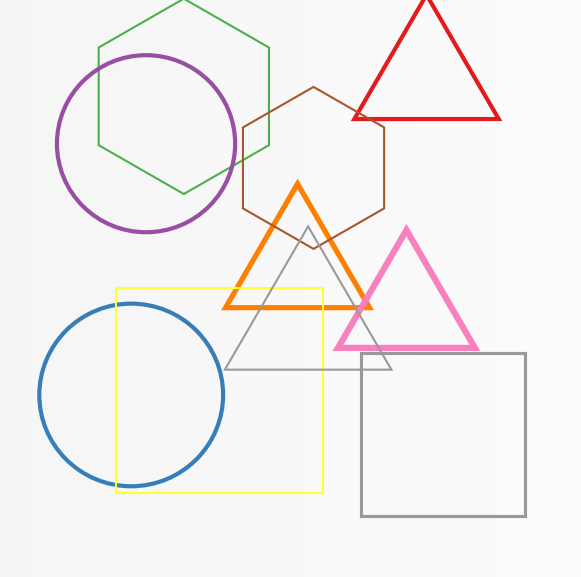[{"shape": "triangle", "thickness": 2, "radius": 0.72, "center": [0.734, 0.865]}, {"shape": "circle", "thickness": 2, "radius": 0.79, "center": [0.226, 0.315]}, {"shape": "hexagon", "thickness": 1, "radius": 0.85, "center": [0.316, 0.832]}, {"shape": "circle", "thickness": 2, "radius": 0.77, "center": [0.251, 0.75]}, {"shape": "triangle", "thickness": 2.5, "radius": 0.71, "center": [0.512, 0.538]}, {"shape": "square", "thickness": 1, "radius": 0.89, "center": [0.378, 0.323]}, {"shape": "hexagon", "thickness": 1, "radius": 0.7, "center": [0.539, 0.708]}, {"shape": "triangle", "thickness": 3, "radius": 0.68, "center": [0.699, 0.465]}, {"shape": "triangle", "thickness": 1, "radius": 0.83, "center": [0.53, 0.442]}, {"shape": "square", "thickness": 1.5, "radius": 0.71, "center": [0.762, 0.247]}]